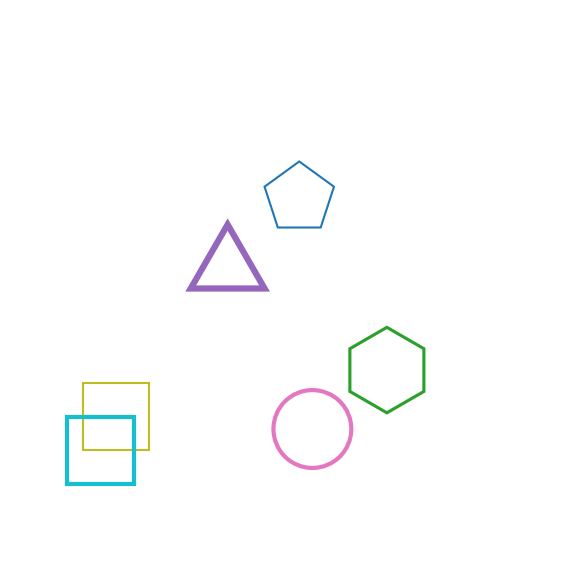[{"shape": "pentagon", "thickness": 1, "radius": 0.32, "center": [0.518, 0.656]}, {"shape": "hexagon", "thickness": 1.5, "radius": 0.37, "center": [0.67, 0.358]}, {"shape": "triangle", "thickness": 3, "radius": 0.37, "center": [0.394, 0.536]}, {"shape": "circle", "thickness": 2, "radius": 0.34, "center": [0.541, 0.256]}, {"shape": "square", "thickness": 1, "radius": 0.29, "center": [0.201, 0.278]}, {"shape": "square", "thickness": 2, "radius": 0.29, "center": [0.174, 0.219]}]